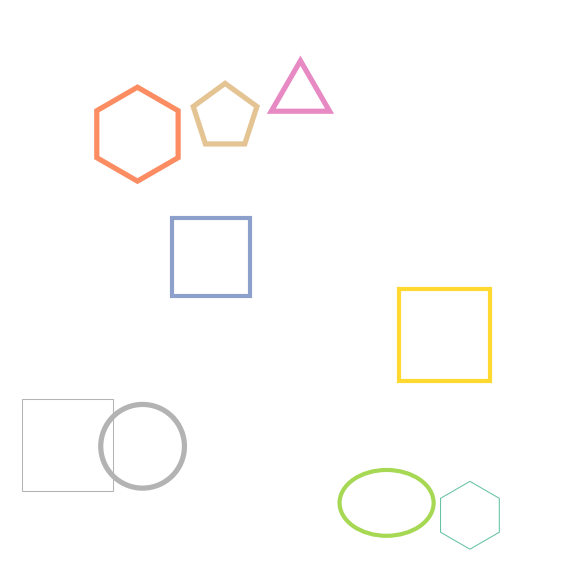[{"shape": "hexagon", "thickness": 0.5, "radius": 0.29, "center": [0.814, 0.107]}, {"shape": "hexagon", "thickness": 2.5, "radius": 0.41, "center": [0.238, 0.767]}, {"shape": "square", "thickness": 2, "radius": 0.34, "center": [0.365, 0.554]}, {"shape": "triangle", "thickness": 2.5, "radius": 0.29, "center": [0.52, 0.836]}, {"shape": "oval", "thickness": 2, "radius": 0.41, "center": [0.669, 0.128]}, {"shape": "square", "thickness": 2, "radius": 0.4, "center": [0.77, 0.419]}, {"shape": "pentagon", "thickness": 2.5, "radius": 0.29, "center": [0.39, 0.797]}, {"shape": "square", "thickness": 0.5, "radius": 0.39, "center": [0.117, 0.228]}, {"shape": "circle", "thickness": 2.5, "radius": 0.36, "center": [0.247, 0.226]}]